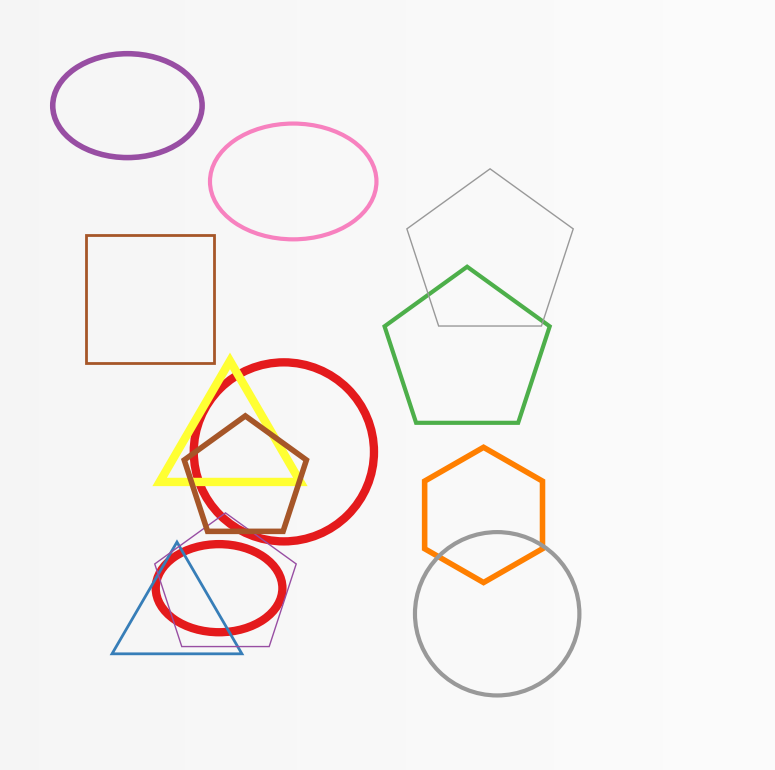[{"shape": "oval", "thickness": 3, "radius": 0.41, "center": [0.283, 0.236]}, {"shape": "circle", "thickness": 3, "radius": 0.58, "center": [0.366, 0.413]}, {"shape": "triangle", "thickness": 1, "radius": 0.48, "center": [0.228, 0.199]}, {"shape": "pentagon", "thickness": 1.5, "radius": 0.56, "center": [0.603, 0.542]}, {"shape": "pentagon", "thickness": 0.5, "radius": 0.48, "center": [0.291, 0.238]}, {"shape": "oval", "thickness": 2, "radius": 0.48, "center": [0.164, 0.863]}, {"shape": "hexagon", "thickness": 2, "radius": 0.44, "center": [0.624, 0.331]}, {"shape": "triangle", "thickness": 3, "radius": 0.52, "center": [0.297, 0.427]}, {"shape": "pentagon", "thickness": 2, "radius": 0.41, "center": [0.317, 0.377]}, {"shape": "square", "thickness": 1, "radius": 0.41, "center": [0.194, 0.612]}, {"shape": "oval", "thickness": 1.5, "radius": 0.54, "center": [0.378, 0.764]}, {"shape": "pentagon", "thickness": 0.5, "radius": 0.56, "center": [0.632, 0.668]}, {"shape": "circle", "thickness": 1.5, "radius": 0.53, "center": [0.642, 0.203]}]